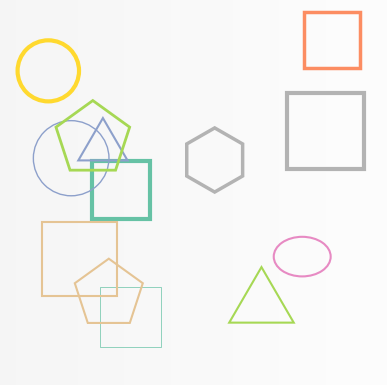[{"shape": "square", "thickness": 3, "radius": 0.37, "center": [0.312, 0.507]}, {"shape": "square", "thickness": 0.5, "radius": 0.39, "center": [0.337, 0.177]}, {"shape": "square", "thickness": 2.5, "radius": 0.36, "center": [0.856, 0.897]}, {"shape": "circle", "thickness": 1, "radius": 0.49, "center": [0.184, 0.589]}, {"shape": "triangle", "thickness": 1.5, "radius": 0.37, "center": [0.266, 0.62]}, {"shape": "oval", "thickness": 1.5, "radius": 0.37, "center": [0.78, 0.333]}, {"shape": "triangle", "thickness": 1.5, "radius": 0.48, "center": [0.675, 0.21]}, {"shape": "pentagon", "thickness": 2, "radius": 0.5, "center": [0.24, 0.639]}, {"shape": "circle", "thickness": 3, "radius": 0.4, "center": [0.125, 0.816]}, {"shape": "pentagon", "thickness": 1.5, "radius": 0.46, "center": [0.281, 0.236]}, {"shape": "square", "thickness": 1.5, "radius": 0.48, "center": [0.206, 0.327]}, {"shape": "square", "thickness": 3, "radius": 0.5, "center": [0.841, 0.66]}, {"shape": "hexagon", "thickness": 2.5, "radius": 0.42, "center": [0.554, 0.584]}]